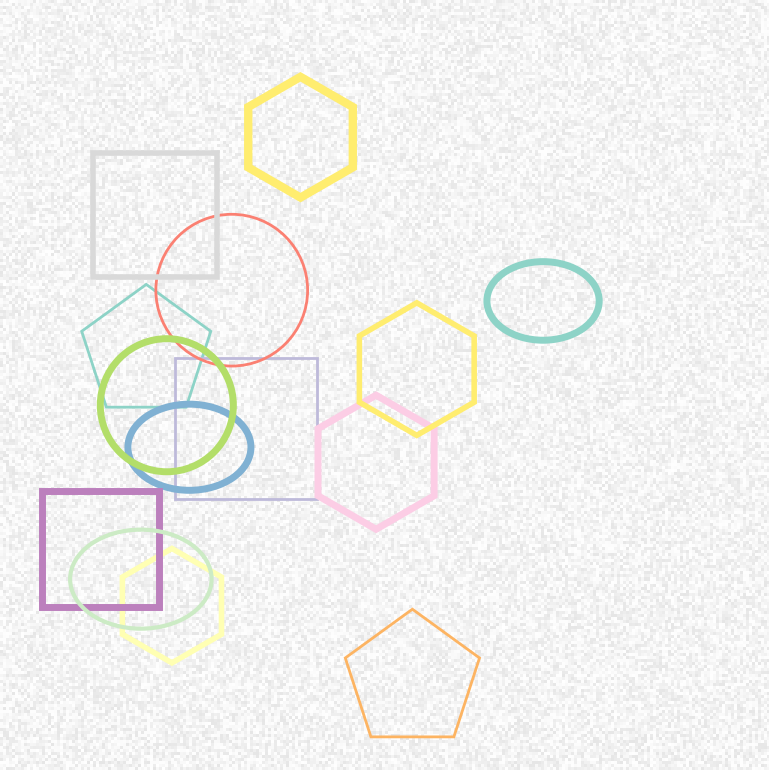[{"shape": "pentagon", "thickness": 1, "radius": 0.44, "center": [0.19, 0.542]}, {"shape": "oval", "thickness": 2.5, "radius": 0.36, "center": [0.705, 0.609]}, {"shape": "hexagon", "thickness": 2, "radius": 0.37, "center": [0.223, 0.213]}, {"shape": "square", "thickness": 1, "radius": 0.46, "center": [0.32, 0.444]}, {"shape": "circle", "thickness": 1, "radius": 0.49, "center": [0.301, 0.623]}, {"shape": "oval", "thickness": 2.5, "radius": 0.4, "center": [0.246, 0.419]}, {"shape": "pentagon", "thickness": 1, "radius": 0.46, "center": [0.536, 0.117]}, {"shape": "circle", "thickness": 2.5, "radius": 0.43, "center": [0.217, 0.474]}, {"shape": "hexagon", "thickness": 2.5, "radius": 0.44, "center": [0.488, 0.4]}, {"shape": "square", "thickness": 2, "radius": 0.4, "center": [0.201, 0.721]}, {"shape": "square", "thickness": 2.5, "radius": 0.38, "center": [0.131, 0.287]}, {"shape": "oval", "thickness": 1.5, "radius": 0.46, "center": [0.183, 0.248]}, {"shape": "hexagon", "thickness": 3, "radius": 0.39, "center": [0.39, 0.822]}, {"shape": "hexagon", "thickness": 2, "radius": 0.43, "center": [0.541, 0.521]}]